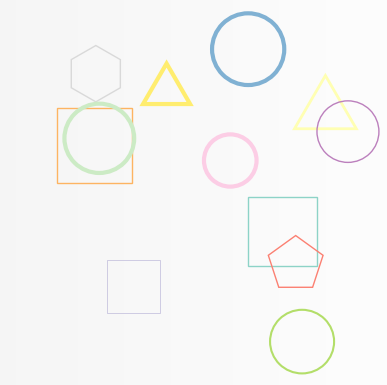[{"shape": "square", "thickness": 1, "radius": 0.45, "center": [0.729, 0.4]}, {"shape": "triangle", "thickness": 2, "radius": 0.46, "center": [0.84, 0.712]}, {"shape": "square", "thickness": 0.5, "radius": 0.34, "center": [0.345, 0.255]}, {"shape": "pentagon", "thickness": 1, "radius": 0.37, "center": [0.763, 0.314]}, {"shape": "circle", "thickness": 3, "radius": 0.47, "center": [0.64, 0.872]}, {"shape": "square", "thickness": 1, "radius": 0.49, "center": [0.244, 0.621]}, {"shape": "circle", "thickness": 1.5, "radius": 0.41, "center": [0.78, 0.113]}, {"shape": "circle", "thickness": 3, "radius": 0.34, "center": [0.594, 0.583]}, {"shape": "hexagon", "thickness": 1, "radius": 0.37, "center": [0.247, 0.809]}, {"shape": "circle", "thickness": 1, "radius": 0.4, "center": [0.898, 0.658]}, {"shape": "circle", "thickness": 3, "radius": 0.45, "center": [0.256, 0.641]}, {"shape": "triangle", "thickness": 3, "radius": 0.35, "center": [0.43, 0.765]}]